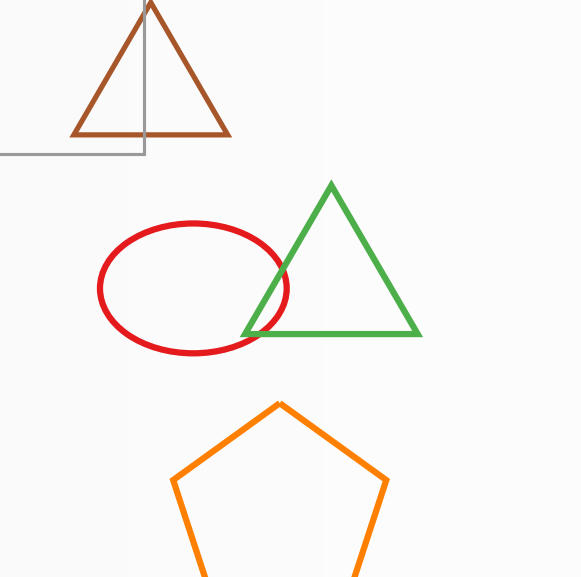[{"shape": "oval", "thickness": 3, "radius": 0.8, "center": [0.333, 0.5]}, {"shape": "triangle", "thickness": 3, "radius": 0.86, "center": [0.57, 0.506]}, {"shape": "pentagon", "thickness": 3, "radius": 0.96, "center": [0.481, 0.108]}, {"shape": "triangle", "thickness": 2.5, "radius": 0.76, "center": [0.259, 0.842]}, {"shape": "square", "thickness": 1.5, "radius": 0.73, "center": [0.101, 0.879]}]